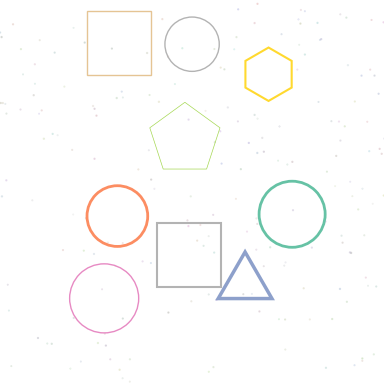[{"shape": "circle", "thickness": 2, "radius": 0.43, "center": [0.759, 0.443]}, {"shape": "circle", "thickness": 2, "radius": 0.39, "center": [0.305, 0.439]}, {"shape": "triangle", "thickness": 2.5, "radius": 0.4, "center": [0.637, 0.265]}, {"shape": "circle", "thickness": 1, "radius": 0.45, "center": [0.271, 0.225]}, {"shape": "pentagon", "thickness": 0.5, "radius": 0.48, "center": [0.48, 0.638]}, {"shape": "hexagon", "thickness": 1.5, "radius": 0.35, "center": [0.698, 0.807]}, {"shape": "square", "thickness": 1, "radius": 0.42, "center": [0.308, 0.889]}, {"shape": "circle", "thickness": 1, "radius": 0.35, "center": [0.499, 0.885]}, {"shape": "square", "thickness": 1.5, "radius": 0.42, "center": [0.492, 0.337]}]